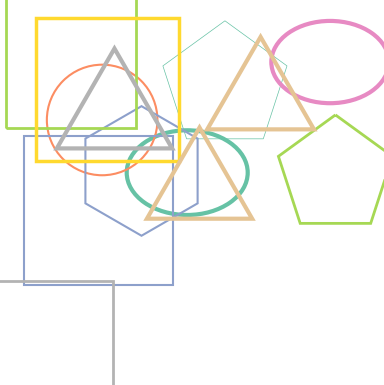[{"shape": "pentagon", "thickness": 0.5, "radius": 0.85, "center": [0.584, 0.777]}, {"shape": "oval", "thickness": 3, "radius": 0.79, "center": [0.486, 0.552]}, {"shape": "circle", "thickness": 1.5, "radius": 0.72, "center": [0.265, 0.688]}, {"shape": "square", "thickness": 1.5, "radius": 0.96, "center": [0.256, 0.453]}, {"shape": "hexagon", "thickness": 1.5, "radius": 0.84, "center": [0.368, 0.556]}, {"shape": "oval", "thickness": 3, "radius": 0.76, "center": [0.857, 0.839]}, {"shape": "pentagon", "thickness": 2, "radius": 0.78, "center": [0.871, 0.546]}, {"shape": "square", "thickness": 2, "radius": 0.84, "center": [0.184, 0.835]}, {"shape": "square", "thickness": 2.5, "radius": 0.93, "center": [0.278, 0.768]}, {"shape": "triangle", "thickness": 3, "radius": 0.8, "center": [0.677, 0.744]}, {"shape": "triangle", "thickness": 3, "radius": 0.79, "center": [0.518, 0.511]}, {"shape": "square", "thickness": 2, "radius": 0.78, "center": [0.137, 0.114]}, {"shape": "triangle", "thickness": 3, "radius": 0.86, "center": [0.297, 0.701]}]